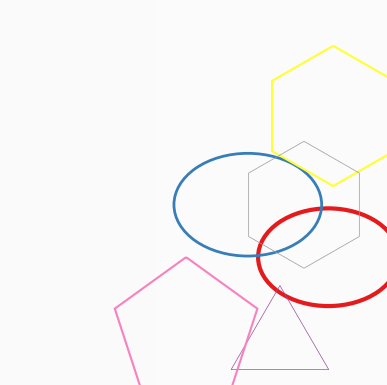[{"shape": "oval", "thickness": 3, "radius": 0.91, "center": [0.847, 0.332]}, {"shape": "oval", "thickness": 2, "radius": 0.95, "center": [0.639, 0.468]}, {"shape": "triangle", "thickness": 0.5, "radius": 0.73, "center": [0.722, 0.113]}, {"shape": "hexagon", "thickness": 1.5, "radius": 0.91, "center": [0.86, 0.699]}, {"shape": "pentagon", "thickness": 1.5, "radius": 0.97, "center": [0.48, 0.139]}, {"shape": "hexagon", "thickness": 0.5, "radius": 0.82, "center": [0.784, 0.468]}]